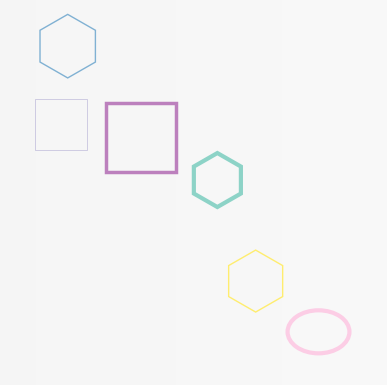[{"shape": "hexagon", "thickness": 3, "radius": 0.35, "center": [0.561, 0.532]}, {"shape": "square", "thickness": 0.5, "radius": 0.33, "center": [0.157, 0.676]}, {"shape": "hexagon", "thickness": 1, "radius": 0.41, "center": [0.175, 0.88]}, {"shape": "oval", "thickness": 3, "radius": 0.4, "center": [0.822, 0.138]}, {"shape": "square", "thickness": 2.5, "radius": 0.45, "center": [0.365, 0.643]}, {"shape": "hexagon", "thickness": 1, "radius": 0.4, "center": [0.66, 0.27]}]